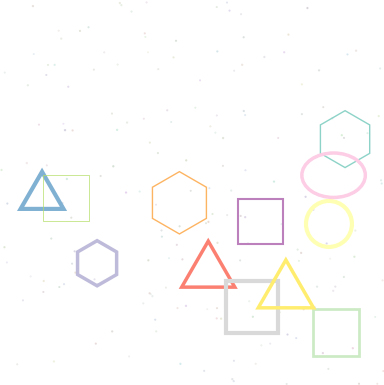[{"shape": "hexagon", "thickness": 1, "radius": 0.37, "center": [0.896, 0.639]}, {"shape": "circle", "thickness": 3, "radius": 0.3, "center": [0.854, 0.418]}, {"shape": "hexagon", "thickness": 2.5, "radius": 0.29, "center": [0.252, 0.316]}, {"shape": "triangle", "thickness": 2.5, "radius": 0.4, "center": [0.541, 0.294]}, {"shape": "triangle", "thickness": 3, "radius": 0.32, "center": [0.109, 0.49]}, {"shape": "hexagon", "thickness": 1, "radius": 0.4, "center": [0.466, 0.473]}, {"shape": "square", "thickness": 0.5, "radius": 0.3, "center": [0.171, 0.486]}, {"shape": "oval", "thickness": 2.5, "radius": 0.41, "center": [0.866, 0.545]}, {"shape": "square", "thickness": 3, "radius": 0.34, "center": [0.655, 0.202]}, {"shape": "square", "thickness": 1.5, "radius": 0.29, "center": [0.676, 0.425]}, {"shape": "square", "thickness": 2, "radius": 0.3, "center": [0.873, 0.136]}, {"shape": "triangle", "thickness": 2.5, "radius": 0.41, "center": [0.743, 0.242]}]